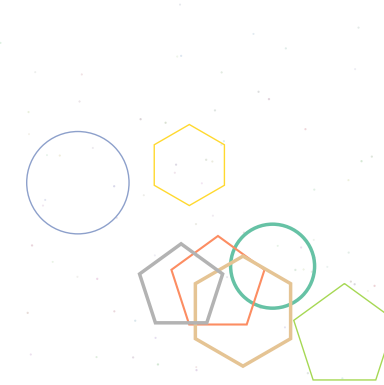[{"shape": "circle", "thickness": 2.5, "radius": 0.55, "center": [0.708, 0.309]}, {"shape": "pentagon", "thickness": 1.5, "radius": 0.64, "center": [0.566, 0.26]}, {"shape": "circle", "thickness": 1, "radius": 0.66, "center": [0.202, 0.525]}, {"shape": "pentagon", "thickness": 1, "radius": 0.69, "center": [0.895, 0.125]}, {"shape": "hexagon", "thickness": 1, "radius": 0.53, "center": [0.492, 0.571]}, {"shape": "hexagon", "thickness": 2.5, "radius": 0.71, "center": [0.631, 0.192]}, {"shape": "pentagon", "thickness": 2.5, "radius": 0.57, "center": [0.47, 0.253]}]